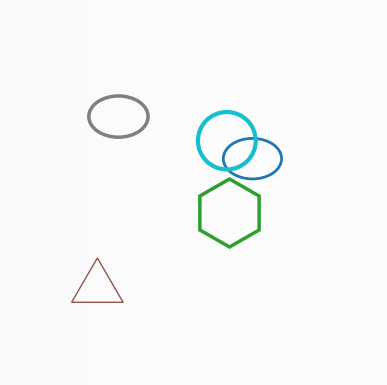[{"shape": "oval", "thickness": 2, "radius": 0.38, "center": [0.651, 0.588]}, {"shape": "hexagon", "thickness": 2.5, "radius": 0.44, "center": [0.592, 0.447]}, {"shape": "triangle", "thickness": 1, "radius": 0.38, "center": [0.251, 0.253]}, {"shape": "oval", "thickness": 2.5, "radius": 0.38, "center": [0.306, 0.697]}, {"shape": "circle", "thickness": 3, "radius": 0.37, "center": [0.585, 0.634]}]